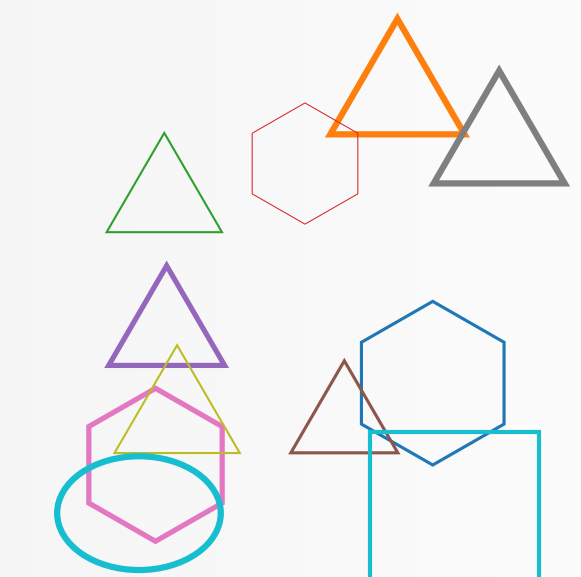[{"shape": "hexagon", "thickness": 1.5, "radius": 0.71, "center": [0.745, 0.336]}, {"shape": "triangle", "thickness": 3, "radius": 0.67, "center": [0.684, 0.833]}, {"shape": "triangle", "thickness": 1, "radius": 0.57, "center": [0.283, 0.654]}, {"shape": "hexagon", "thickness": 0.5, "radius": 0.52, "center": [0.525, 0.716]}, {"shape": "triangle", "thickness": 2.5, "radius": 0.58, "center": [0.287, 0.424]}, {"shape": "triangle", "thickness": 1.5, "radius": 0.53, "center": [0.592, 0.268]}, {"shape": "hexagon", "thickness": 2.5, "radius": 0.66, "center": [0.268, 0.194]}, {"shape": "triangle", "thickness": 3, "radius": 0.65, "center": [0.859, 0.747]}, {"shape": "triangle", "thickness": 1, "radius": 0.62, "center": [0.305, 0.277]}, {"shape": "square", "thickness": 2, "radius": 0.73, "center": [0.781, 0.106]}, {"shape": "oval", "thickness": 3, "radius": 0.7, "center": [0.239, 0.111]}]